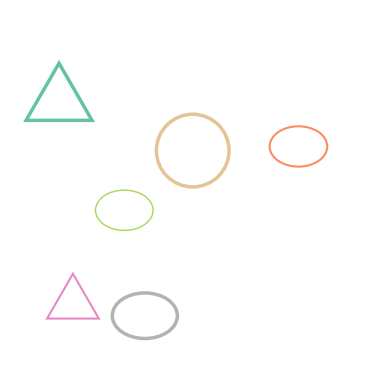[{"shape": "triangle", "thickness": 2.5, "radius": 0.49, "center": [0.153, 0.737]}, {"shape": "oval", "thickness": 1.5, "radius": 0.37, "center": [0.775, 0.62]}, {"shape": "triangle", "thickness": 1.5, "radius": 0.39, "center": [0.19, 0.211]}, {"shape": "oval", "thickness": 1, "radius": 0.37, "center": [0.323, 0.454]}, {"shape": "circle", "thickness": 2.5, "radius": 0.47, "center": [0.501, 0.609]}, {"shape": "oval", "thickness": 2.5, "radius": 0.42, "center": [0.376, 0.18]}]